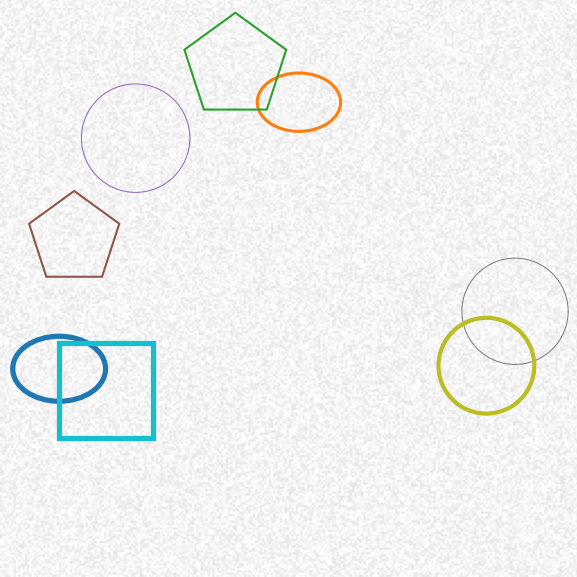[{"shape": "oval", "thickness": 2.5, "radius": 0.4, "center": [0.102, 0.361]}, {"shape": "oval", "thickness": 1.5, "radius": 0.36, "center": [0.518, 0.822]}, {"shape": "pentagon", "thickness": 1, "radius": 0.46, "center": [0.407, 0.884]}, {"shape": "circle", "thickness": 0.5, "radius": 0.47, "center": [0.235, 0.76]}, {"shape": "pentagon", "thickness": 1, "radius": 0.41, "center": [0.128, 0.586]}, {"shape": "circle", "thickness": 0.5, "radius": 0.46, "center": [0.892, 0.46]}, {"shape": "circle", "thickness": 2, "radius": 0.41, "center": [0.842, 0.366]}, {"shape": "square", "thickness": 2.5, "radius": 0.41, "center": [0.184, 0.323]}]